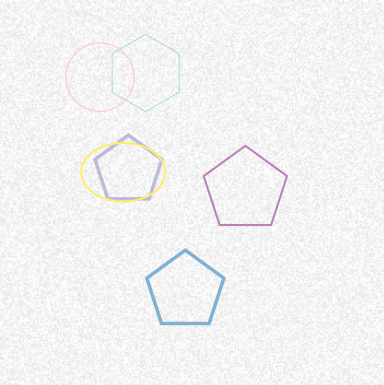[{"shape": "hexagon", "thickness": 0.5, "radius": 0.5, "center": [0.378, 0.811]}, {"shape": "pentagon", "thickness": 2.5, "radius": 0.46, "center": [0.334, 0.558]}, {"shape": "pentagon", "thickness": 2.5, "radius": 0.53, "center": [0.481, 0.245]}, {"shape": "circle", "thickness": 1, "radius": 0.44, "center": [0.259, 0.8]}, {"shape": "pentagon", "thickness": 1.5, "radius": 0.57, "center": [0.637, 0.508]}, {"shape": "oval", "thickness": 1.5, "radius": 0.55, "center": [0.32, 0.553]}]